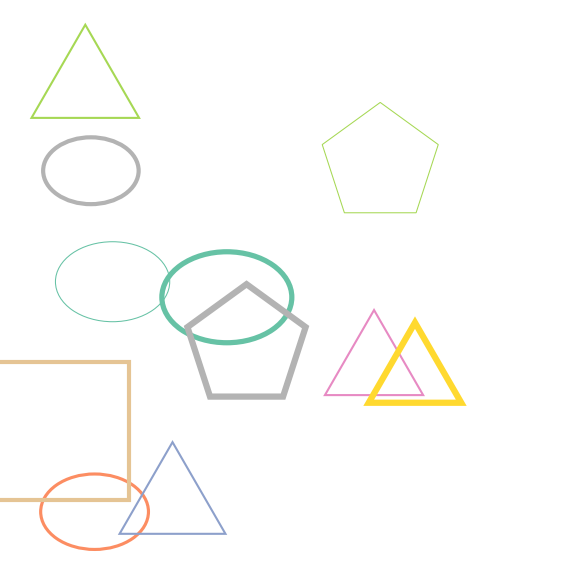[{"shape": "oval", "thickness": 0.5, "radius": 0.49, "center": [0.195, 0.511]}, {"shape": "oval", "thickness": 2.5, "radius": 0.56, "center": [0.393, 0.484]}, {"shape": "oval", "thickness": 1.5, "radius": 0.47, "center": [0.164, 0.113]}, {"shape": "triangle", "thickness": 1, "radius": 0.53, "center": [0.299, 0.128]}, {"shape": "triangle", "thickness": 1, "radius": 0.49, "center": [0.648, 0.364]}, {"shape": "triangle", "thickness": 1, "radius": 0.54, "center": [0.148, 0.849]}, {"shape": "pentagon", "thickness": 0.5, "radius": 0.53, "center": [0.658, 0.716]}, {"shape": "triangle", "thickness": 3, "radius": 0.46, "center": [0.719, 0.348]}, {"shape": "square", "thickness": 2, "radius": 0.6, "center": [0.105, 0.253]}, {"shape": "pentagon", "thickness": 3, "radius": 0.54, "center": [0.427, 0.399]}, {"shape": "oval", "thickness": 2, "radius": 0.41, "center": [0.157, 0.703]}]